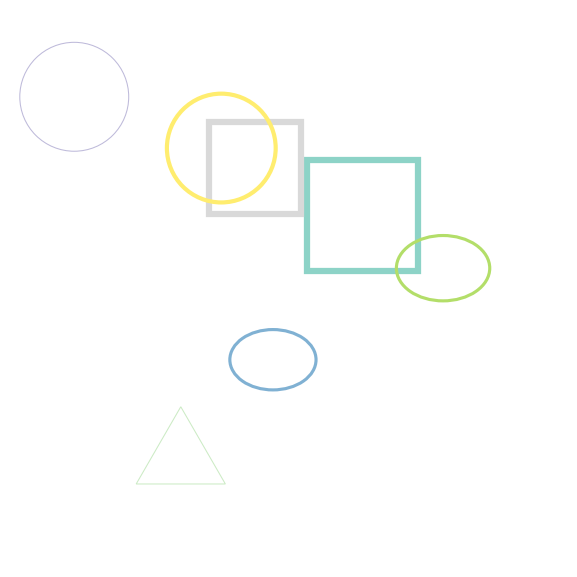[{"shape": "square", "thickness": 3, "radius": 0.48, "center": [0.627, 0.625]}, {"shape": "circle", "thickness": 0.5, "radius": 0.47, "center": [0.129, 0.832]}, {"shape": "oval", "thickness": 1.5, "radius": 0.37, "center": [0.473, 0.376]}, {"shape": "oval", "thickness": 1.5, "radius": 0.4, "center": [0.767, 0.535]}, {"shape": "square", "thickness": 3, "radius": 0.4, "center": [0.442, 0.708]}, {"shape": "triangle", "thickness": 0.5, "radius": 0.45, "center": [0.313, 0.206]}, {"shape": "circle", "thickness": 2, "radius": 0.47, "center": [0.383, 0.743]}]